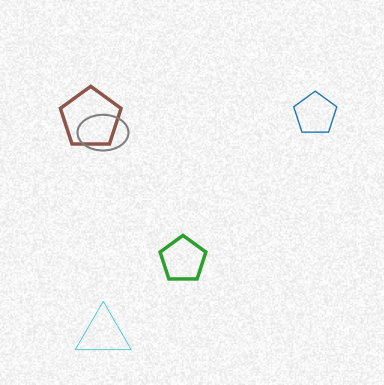[{"shape": "pentagon", "thickness": 1, "radius": 0.29, "center": [0.819, 0.704]}, {"shape": "pentagon", "thickness": 2.5, "radius": 0.31, "center": [0.475, 0.326]}, {"shape": "pentagon", "thickness": 2.5, "radius": 0.41, "center": [0.236, 0.693]}, {"shape": "oval", "thickness": 1.5, "radius": 0.33, "center": [0.267, 0.655]}, {"shape": "triangle", "thickness": 0.5, "radius": 0.42, "center": [0.268, 0.134]}]